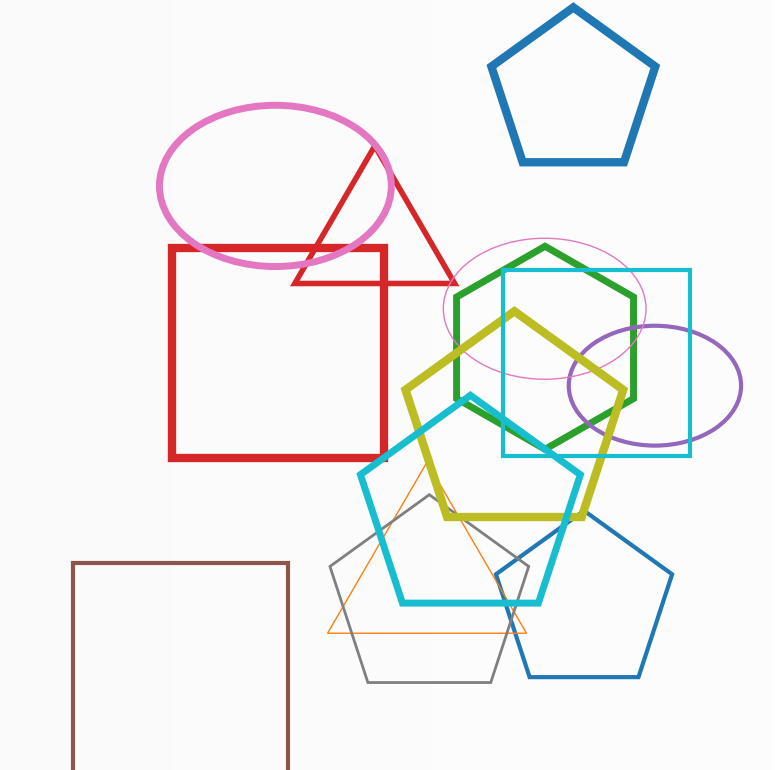[{"shape": "pentagon", "thickness": 1.5, "radius": 0.6, "center": [0.754, 0.217]}, {"shape": "pentagon", "thickness": 3, "radius": 0.56, "center": [0.74, 0.879]}, {"shape": "triangle", "thickness": 0.5, "radius": 0.74, "center": [0.551, 0.252]}, {"shape": "hexagon", "thickness": 2.5, "radius": 0.66, "center": [0.703, 0.548]}, {"shape": "square", "thickness": 3, "radius": 0.68, "center": [0.358, 0.541]}, {"shape": "triangle", "thickness": 2, "radius": 0.6, "center": [0.484, 0.691]}, {"shape": "oval", "thickness": 1.5, "radius": 0.56, "center": [0.845, 0.499]}, {"shape": "square", "thickness": 1.5, "radius": 0.69, "center": [0.233, 0.13]}, {"shape": "oval", "thickness": 2.5, "radius": 0.75, "center": [0.355, 0.759]}, {"shape": "oval", "thickness": 0.5, "radius": 0.65, "center": [0.703, 0.599]}, {"shape": "pentagon", "thickness": 1, "radius": 0.67, "center": [0.554, 0.223]}, {"shape": "pentagon", "thickness": 3, "radius": 0.74, "center": [0.664, 0.448]}, {"shape": "square", "thickness": 1.5, "radius": 0.6, "center": [0.77, 0.528]}, {"shape": "pentagon", "thickness": 2.5, "radius": 0.75, "center": [0.607, 0.337]}]